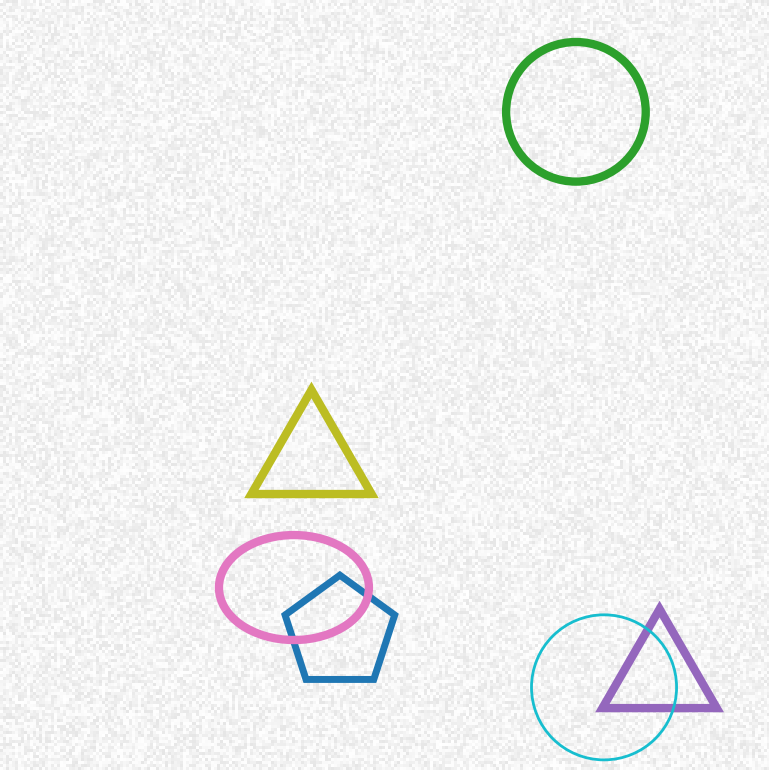[{"shape": "pentagon", "thickness": 2.5, "radius": 0.37, "center": [0.441, 0.178]}, {"shape": "circle", "thickness": 3, "radius": 0.45, "center": [0.748, 0.855]}, {"shape": "triangle", "thickness": 3, "radius": 0.43, "center": [0.857, 0.123]}, {"shape": "oval", "thickness": 3, "radius": 0.49, "center": [0.382, 0.237]}, {"shape": "triangle", "thickness": 3, "radius": 0.45, "center": [0.404, 0.403]}, {"shape": "circle", "thickness": 1, "radius": 0.47, "center": [0.784, 0.107]}]